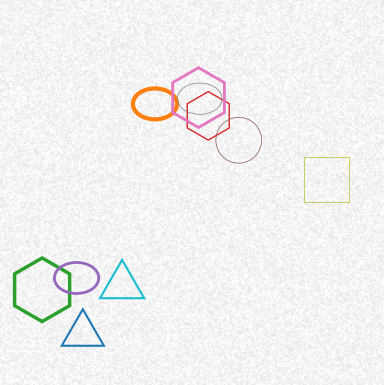[{"shape": "triangle", "thickness": 1.5, "radius": 0.32, "center": [0.215, 0.134]}, {"shape": "oval", "thickness": 3, "radius": 0.29, "center": [0.403, 0.73]}, {"shape": "hexagon", "thickness": 2.5, "radius": 0.41, "center": [0.109, 0.247]}, {"shape": "hexagon", "thickness": 1, "radius": 0.31, "center": [0.541, 0.699]}, {"shape": "oval", "thickness": 2, "radius": 0.29, "center": [0.199, 0.278]}, {"shape": "circle", "thickness": 0.5, "radius": 0.3, "center": [0.62, 0.636]}, {"shape": "hexagon", "thickness": 2, "radius": 0.39, "center": [0.516, 0.747]}, {"shape": "oval", "thickness": 0.5, "radius": 0.29, "center": [0.519, 0.744]}, {"shape": "square", "thickness": 0.5, "radius": 0.29, "center": [0.848, 0.534]}, {"shape": "triangle", "thickness": 1.5, "radius": 0.33, "center": [0.317, 0.259]}]